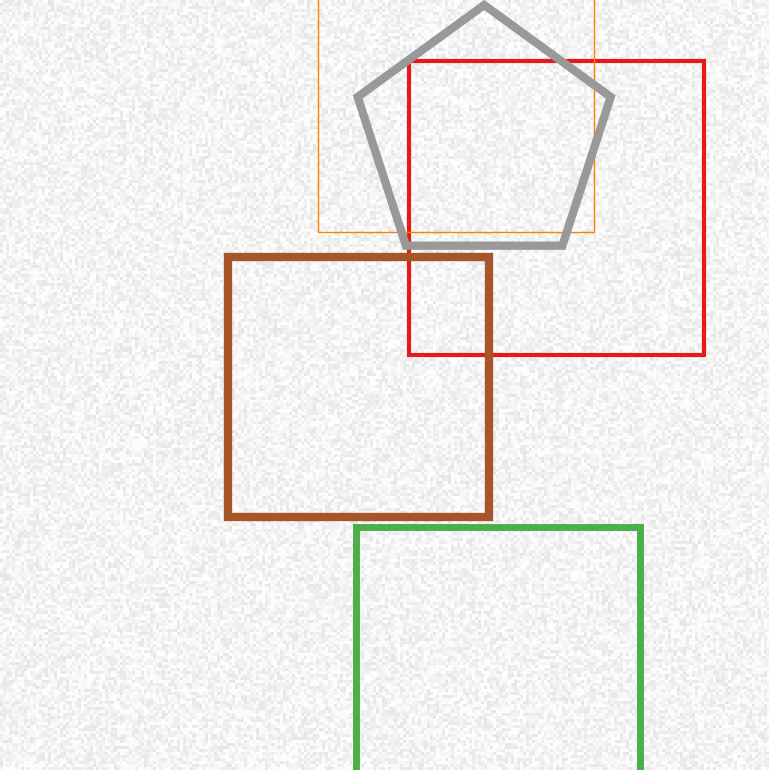[{"shape": "square", "thickness": 1.5, "radius": 0.96, "center": [0.723, 0.73]}, {"shape": "square", "thickness": 2.5, "radius": 0.92, "center": [0.646, 0.131]}, {"shape": "square", "thickness": 0.5, "radius": 0.9, "center": [0.592, 0.878]}, {"shape": "square", "thickness": 3, "radius": 0.85, "center": [0.466, 0.498]}, {"shape": "pentagon", "thickness": 3, "radius": 0.86, "center": [0.629, 0.821]}]